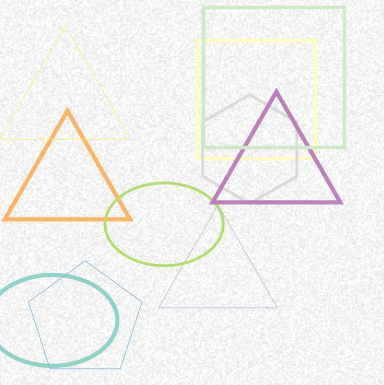[{"shape": "oval", "thickness": 3, "radius": 0.84, "center": [0.136, 0.168]}, {"shape": "square", "thickness": 2, "radius": 0.77, "center": [0.664, 0.742]}, {"shape": "triangle", "thickness": 0.5, "radius": 0.89, "center": [0.566, 0.29]}, {"shape": "pentagon", "thickness": 0.5, "radius": 0.78, "center": [0.221, 0.168]}, {"shape": "triangle", "thickness": 3, "radius": 0.94, "center": [0.175, 0.524]}, {"shape": "oval", "thickness": 2, "radius": 0.77, "center": [0.426, 0.417]}, {"shape": "hexagon", "thickness": 2, "radius": 0.71, "center": [0.649, 0.612]}, {"shape": "triangle", "thickness": 3, "radius": 0.96, "center": [0.718, 0.57]}, {"shape": "square", "thickness": 2.5, "radius": 0.91, "center": [0.71, 0.799]}, {"shape": "triangle", "thickness": 0.5, "radius": 0.98, "center": [0.169, 0.737]}]